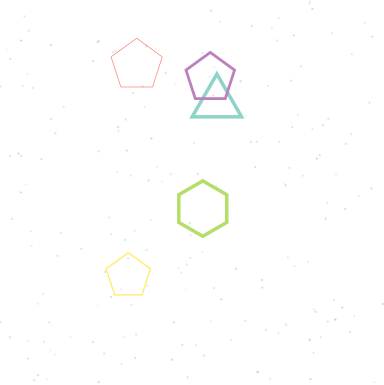[{"shape": "triangle", "thickness": 2.5, "radius": 0.37, "center": [0.563, 0.734]}, {"shape": "pentagon", "thickness": 0.5, "radius": 0.35, "center": [0.355, 0.831]}, {"shape": "hexagon", "thickness": 2.5, "radius": 0.36, "center": [0.527, 0.458]}, {"shape": "pentagon", "thickness": 2, "radius": 0.33, "center": [0.546, 0.798]}, {"shape": "pentagon", "thickness": 1, "radius": 0.3, "center": [0.333, 0.283]}]